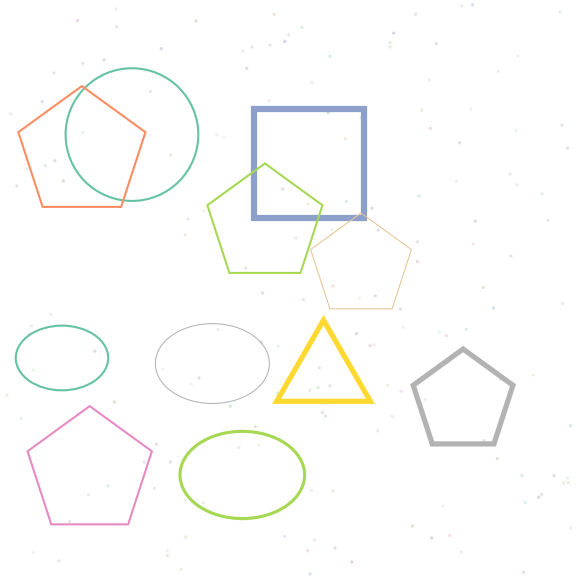[{"shape": "circle", "thickness": 1, "radius": 0.57, "center": [0.228, 0.766]}, {"shape": "oval", "thickness": 1, "radius": 0.4, "center": [0.107, 0.379]}, {"shape": "pentagon", "thickness": 1, "radius": 0.58, "center": [0.142, 0.734]}, {"shape": "square", "thickness": 3, "radius": 0.48, "center": [0.535, 0.716]}, {"shape": "pentagon", "thickness": 1, "radius": 0.57, "center": [0.155, 0.183]}, {"shape": "oval", "thickness": 1.5, "radius": 0.54, "center": [0.42, 0.177]}, {"shape": "pentagon", "thickness": 1, "radius": 0.52, "center": [0.459, 0.611]}, {"shape": "triangle", "thickness": 2.5, "radius": 0.47, "center": [0.56, 0.351]}, {"shape": "pentagon", "thickness": 0.5, "radius": 0.46, "center": [0.625, 0.539]}, {"shape": "oval", "thickness": 0.5, "radius": 0.49, "center": [0.368, 0.37]}, {"shape": "pentagon", "thickness": 2.5, "radius": 0.45, "center": [0.802, 0.304]}]